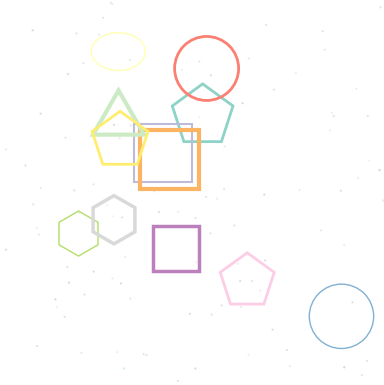[{"shape": "pentagon", "thickness": 2, "radius": 0.41, "center": [0.526, 0.699]}, {"shape": "oval", "thickness": 1, "radius": 0.35, "center": [0.307, 0.866]}, {"shape": "square", "thickness": 1.5, "radius": 0.38, "center": [0.423, 0.602]}, {"shape": "circle", "thickness": 2, "radius": 0.42, "center": [0.537, 0.822]}, {"shape": "circle", "thickness": 1, "radius": 0.42, "center": [0.887, 0.178]}, {"shape": "square", "thickness": 3, "radius": 0.38, "center": [0.44, 0.586]}, {"shape": "hexagon", "thickness": 1, "radius": 0.29, "center": [0.204, 0.393]}, {"shape": "pentagon", "thickness": 2, "radius": 0.37, "center": [0.642, 0.27]}, {"shape": "hexagon", "thickness": 2.5, "radius": 0.31, "center": [0.296, 0.429]}, {"shape": "square", "thickness": 2.5, "radius": 0.3, "center": [0.457, 0.354]}, {"shape": "triangle", "thickness": 3, "radius": 0.38, "center": [0.308, 0.689]}, {"shape": "pentagon", "thickness": 2, "radius": 0.38, "center": [0.312, 0.635]}]